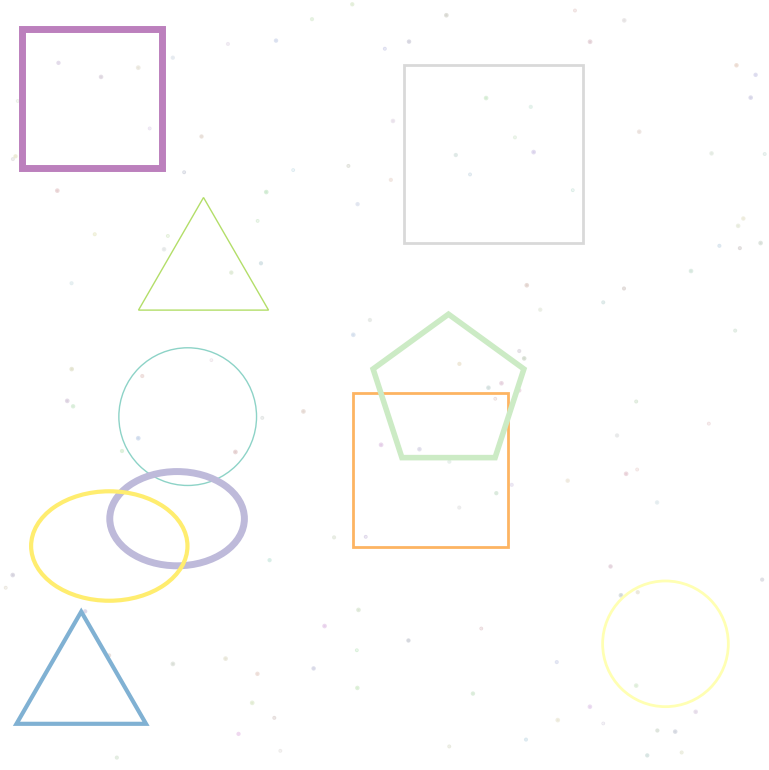[{"shape": "circle", "thickness": 0.5, "radius": 0.45, "center": [0.244, 0.459]}, {"shape": "circle", "thickness": 1, "radius": 0.41, "center": [0.864, 0.164]}, {"shape": "oval", "thickness": 2.5, "radius": 0.44, "center": [0.23, 0.326]}, {"shape": "triangle", "thickness": 1.5, "radius": 0.49, "center": [0.106, 0.109]}, {"shape": "square", "thickness": 1, "radius": 0.5, "center": [0.559, 0.389]}, {"shape": "triangle", "thickness": 0.5, "radius": 0.49, "center": [0.264, 0.646]}, {"shape": "square", "thickness": 1, "radius": 0.58, "center": [0.641, 0.8]}, {"shape": "square", "thickness": 2.5, "radius": 0.45, "center": [0.119, 0.872]}, {"shape": "pentagon", "thickness": 2, "radius": 0.51, "center": [0.582, 0.489]}, {"shape": "oval", "thickness": 1.5, "radius": 0.51, "center": [0.142, 0.291]}]